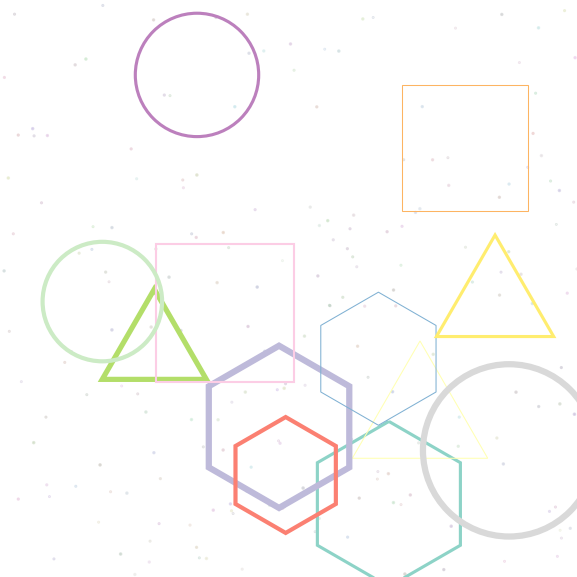[{"shape": "hexagon", "thickness": 1.5, "radius": 0.71, "center": [0.673, 0.126]}, {"shape": "triangle", "thickness": 0.5, "radius": 0.68, "center": [0.727, 0.273]}, {"shape": "hexagon", "thickness": 3, "radius": 0.7, "center": [0.483, 0.26]}, {"shape": "hexagon", "thickness": 2, "radius": 0.5, "center": [0.495, 0.177]}, {"shape": "hexagon", "thickness": 0.5, "radius": 0.58, "center": [0.655, 0.378]}, {"shape": "square", "thickness": 0.5, "radius": 0.55, "center": [0.806, 0.743]}, {"shape": "triangle", "thickness": 2.5, "radius": 0.52, "center": [0.267, 0.394]}, {"shape": "square", "thickness": 1, "radius": 0.6, "center": [0.389, 0.457]}, {"shape": "circle", "thickness": 3, "radius": 0.75, "center": [0.882, 0.219]}, {"shape": "circle", "thickness": 1.5, "radius": 0.53, "center": [0.341, 0.869]}, {"shape": "circle", "thickness": 2, "radius": 0.52, "center": [0.177, 0.477]}, {"shape": "triangle", "thickness": 1.5, "radius": 0.59, "center": [0.857, 0.475]}]